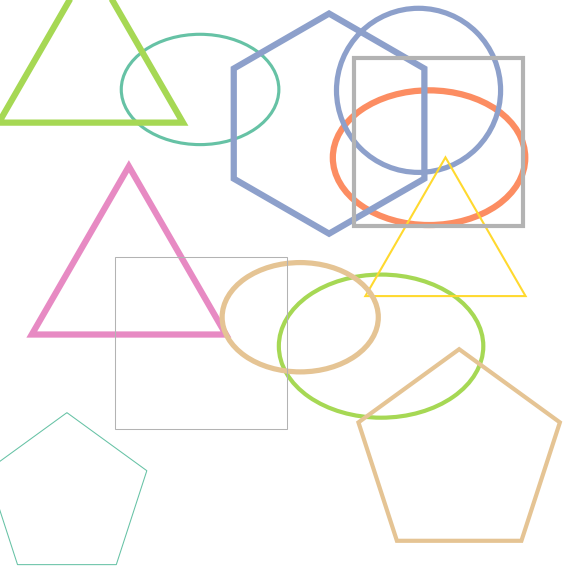[{"shape": "pentagon", "thickness": 0.5, "radius": 0.73, "center": [0.116, 0.139]}, {"shape": "oval", "thickness": 1.5, "radius": 0.68, "center": [0.346, 0.844]}, {"shape": "oval", "thickness": 3, "radius": 0.83, "center": [0.743, 0.726]}, {"shape": "circle", "thickness": 2.5, "radius": 0.71, "center": [0.725, 0.843]}, {"shape": "hexagon", "thickness": 3, "radius": 0.95, "center": [0.57, 0.785]}, {"shape": "triangle", "thickness": 3, "radius": 0.97, "center": [0.223, 0.517]}, {"shape": "triangle", "thickness": 3, "radius": 0.92, "center": [0.157, 0.879]}, {"shape": "oval", "thickness": 2, "radius": 0.89, "center": [0.66, 0.4]}, {"shape": "triangle", "thickness": 1, "radius": 0.8, "center": [0.771, 0.567]}, {"shape": "oval", "thickness": 2.5, "radius": 0.68, "center": [0.52, 0.45]}, {"shape": "pentagon", "thickness": 2, "radius": 0.92, "center": [0.795, 0.211]}, {"shape": "square", "thickness": 2, "radius": 0.73, "center": [0.759, 0.754]}, {"shape": "square", "thickness": 0.5, "radius": 0.74, "center": [0.348, 0.405]}]